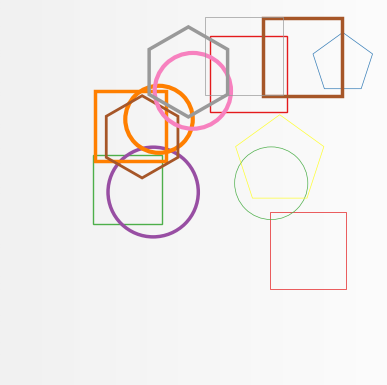[{"shape": "square", "thickness": 1, "radius": 0.49, "center": [0.641, 0.808]}, {"shape": "square", "thickness": 0.5, "radius": 0.49, "center": [0.795, 0.349]}, {"shape": "pentagon", "thickness": 0.5, "radius": 0.4, "center": [0.885, 0.835]}, {"shape": "square", "thickness": 1, "radius": 0.45, "center": [0.329, 0.509]}, {"shape": "circle", "thickness": 0.5, "radius": 0.47, "center": [0.7, 0.524]}, {"shape": "circle", "thickness": 2.5, "radius": 0.58, "center": [0.395, 0.501]}, {"shape": "circle", "thickness": 3, "radius": 0.44, "center": [0.41, 0.69]}, {"shape": "square", "thickness": 2.5, "radius": 0.46, "center": [0.336, 0.673]}, {"shape": "pentagon", "thickness": 0.5, "radius": 0.6, "center": [0.722, 0.582]}, {"shape": "hexagon", "thickness": 2, "radius": 0.53, "center": [0.367, 0.645]}, {"shape": "square", "thickness": 2.5, "radius": 0.51, "center": [0.781, 0.852]}, {"shape": "circle", "thickness": 3, "radius": 0.49, "center": [0.498, 0.764]}, {"shape": "square", "thickness": 0.5, "radius": 0.5, "center": [0.631, 0.855]}, {"shape": "hexagon", "thickness": 2.5, "radius": 0.58, "center": [0.486, 0.813]}]